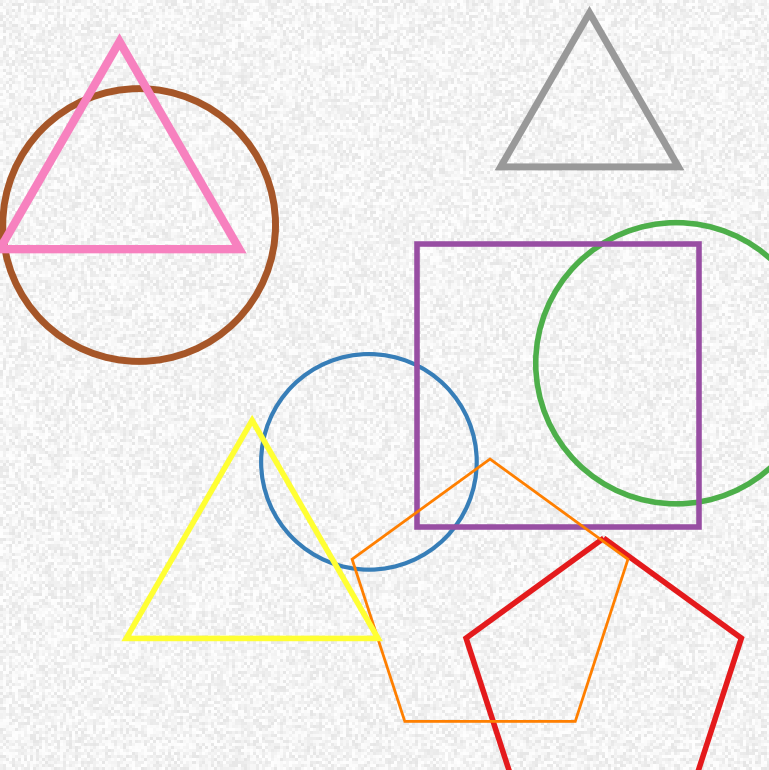[{"shape": "pentagon", "thickness": 2, "radius": 0.94, "center": [0.784, 0.113]}, {"shape": "circle", "thickness": 1.5, "radius": 0.7, "center": [0.479, 0.4]}, {"shape": "circle", "thickness": 2, "radius": 0.91, "center": [0.878, 0.528]}, {"shape": "square", "thickness": 2, "radius": 0.92, "center": [0.725, 0.499]}, {"shape": "pentagon", "thickness": 1, "radius": 0.94, "center": [0.636, 0.215]}, {"shape": "triangle", "thickness": 2, "radius": 0.94, "center": [0.327, 0.265]}, {"shape": "circle", "thickness": 2.5, "radius": 0.89, "center": [0.181, 0.708]}, {"shape": "triangle", "thickness": 3, "radius": 0.9, "center": [0.155, 0.766]}, {"shape": "triangle", "thickness": 2.5, "radius": 0.67, "center": [0.766, 0.85]}]